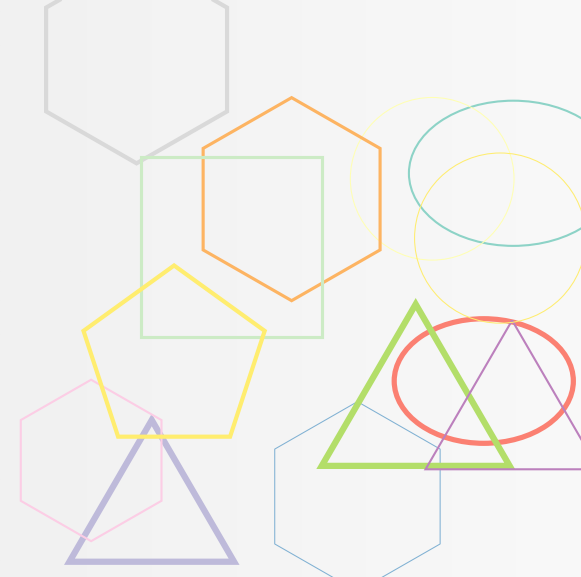[{"shape": "oval", "thickness": 1, "radius": 0.9, "center": [0.883, 0.699]}, {"shape": "circle", "thickness": 0.5, "radius": 0.7, "center": [0.744, 0.69]}, {"shape": "triangle", "thickness": 3, "radius": 0.82, "center": [0.261, 0.108]}, {"shape": "oval", "thickness": 2.5, "radius": 0.77, "center": [0.832, 0.339]}, {"shape": "hexagon", "thickness": 0.5, "radius": 0.82, "center": [0.615, 0.139]}, {"shape": "hexagon", "thickness": 1.5, "radius": 0.88, "center": [0.502, 0.654]}, {"shape": "triangle", "thickness": 3, "radius": 0.93, "center": [0.715, 0.286]}, {"shape": "hexagon", "thickness": 1, "radius": 0.7, "center": [0.157, 0.202]}, {"shape": "hexagon", "thickness": 2, "radius": 0.9, "center": [0.235, 0.896]}, {"shape": "triangle", "thickness": 1, "radius": 0.86, "center": [0.881, 0.272]}, {"shape": "square", "thickness": 1.5, "radius": 0.78, "center": [0.398, 0.571]}, {"shape": "circle", "thickness": 0.5, "radius": 0.74, "center": [0.861, 0.587]}, {"shape": "pentagon", "thickness": 2, "radius": 0.82, "center": [0.3, 0.376]}]